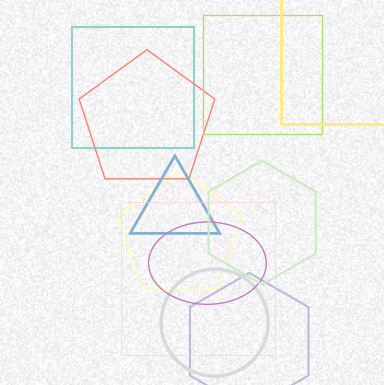[{"shape": "square", "thickness": 1.5, "radius": 0.79, "center": [0.346, 0.772]}, {"shape": "pentagon", "thickness": 1, "radius": 0.85, "center": [0.467, 0.387]}, {"shape": "hexagon", "thickness": 1.5, "radius": 0.89, "center": [0.647, 0.114]}, {"shape": "pentagon", "thickness": 1, "radius": 0.93, "center": [0.382, 0.686]}, {"shape": "triangle", "thickness": 2, "radius": 0.67, "center": [0.454, 0.461]}, {"shape": "square", "thickness": 1, "radius": 0.77, "center": [0.681, 0.807]}, {"shape": "square", "thickness": 0.5, "radius": 1.0, "center": [0.514, 0.277]}, {"shape": "circle", "thickness": 2.5, "radius": 0.7, "center": [0.558, 0.162]}, {"shape": "oval", "thickness": 1, "radius": 0.76, "center": [0.539, 0.316]}, {"shape": "hexagon", "thickness": 1.5, "radius": 0.8, "center": [0.681, 0.422]}, {"shape": "square", "thickness": 2, "radius": 0.82, "center": [0.894, 0.842]}]